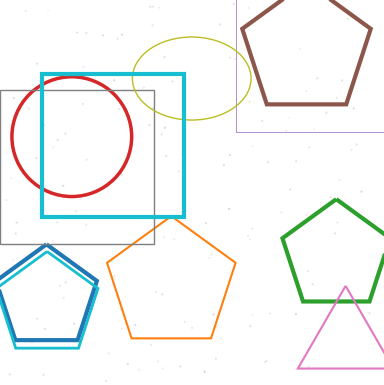[{"shape": "pentagon", "thickness": 3, "radius": 0.69, "center": [0.121, 0.228]}, {"shape": "pentagon", "thickness": 1.5, "radius": 0.88, "center": [0.445, 0.263]}, {"shape": "pentagon", "thickness": 3, "radius": 0.73, "center": [0.873, 0.336]}, {"shape": "circle", "thickness": 2.5, "radius": 0.78, "center": [0.186, 0.645]}, {"shape": "square", "thickness": 0.5, "radius": 1.0, "center": [0.812, 0.857]}, {"shape": "pentagon", "thickness": 3, "radius": 0.88, "center": [0.796, 0.871]}, {"shape": "triangle", "thickness": 1.5, "radius": 0.72, "center": [0.898, 0.114]}, {"shape": "square", "thickness": 1, "radius": 1.0, "center": [0.199, 0.566]}, {"shape": "oval", "thickness": 1, "radius": 0.77, "center": [0.498, 0.796]}, {"shape": "pentagon", "thickness": 2, "radius": 0.69, "center": [0.122, 0.208]}, {"shape": "square", "thickness": 3, "radius": 0.93, "center": [0.294, 0.623]}]